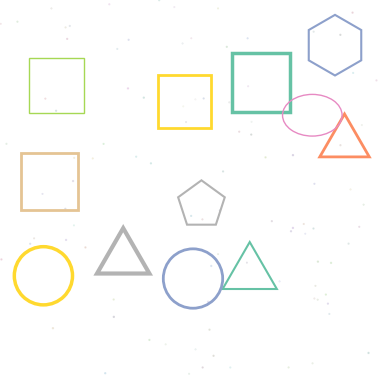[{"shape": "square", "thickness": 2.5, "radius": 0.38, "center": [0.678, 0.786]}, {"shape": "triangle", "thickness": 1.5, "radius": 0.41, "center": [0.649, 0.29]}, {"shape": "triangle", "thickness": 2, "radius": 0.37, "center": [0.895, 0.63]}, {"shape": "circle", "thickness": 2, "radius": 0.39, "center": [0.501, 0.277]}, {"shape": "hexagon", "thickness": 1.5, "radius": 0.39, "center": [0.87, 0.883]}, {"shape": "oval", "thickness": 1, "radius": 0.39, "center": [0.811, 0.701]}, {"shape": "square", "thickness": 1, "radius": 0.36, "center": [0.147, 0.777]}, {"shape": "square", "thickness": 2, "radius": 0.35, "center": [0.48, 0.736]}, {"shape": "circle", "thickness": 2.5, "radius": 0.38, "center": [0.113, 0.284]}, {"shape": "square", "thickness": 2, "radius": 0.37, "center": [0.129, 0.528]}, {"shape": "triangle", "thickness": 3, "radius": 0.39, "center": [0.32, 0.329]}, {"shape": "pentagon", "thickness": 1.5, "radius": 0.32, "center": [0.523, 0.468]}]